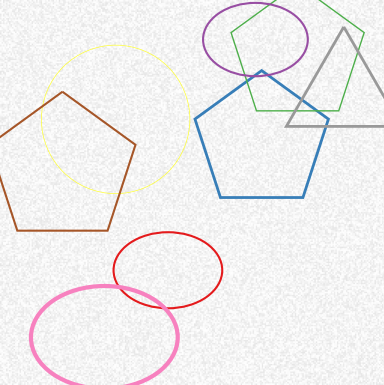[{"shape": "oval", "thickness": 1.5, "radius": 0.71, "center": [0.436, 0.298]}, {"shape": "pentagon", "thickness": 2, "radius": 0.91, "center": [0.68, 0.634]}, {"shape": "pentagon", "thickness": 1, "radius": 0.91, "center": [0.773, 0.859]}, {"shape": "oval", "thickness": 1.5, "radius": 0.68, "center": [0.663, 0.897]}, {"shape": "circle", "thickness": 0.5, "radius": 0.96, "center": [0.3, 0.69]}, {"shape": "pentagon", "thickness": 1.5, "radius": 1.0, "center": [0.162, 0.562]}, {"shape": "oval", "thickness": 3, "radius": 0.95, "center": [0.271, 0.124]}, {"shape": "triangle", "thickness": 2, "radius": 0.86, "center": [0.893, 0.758]}]